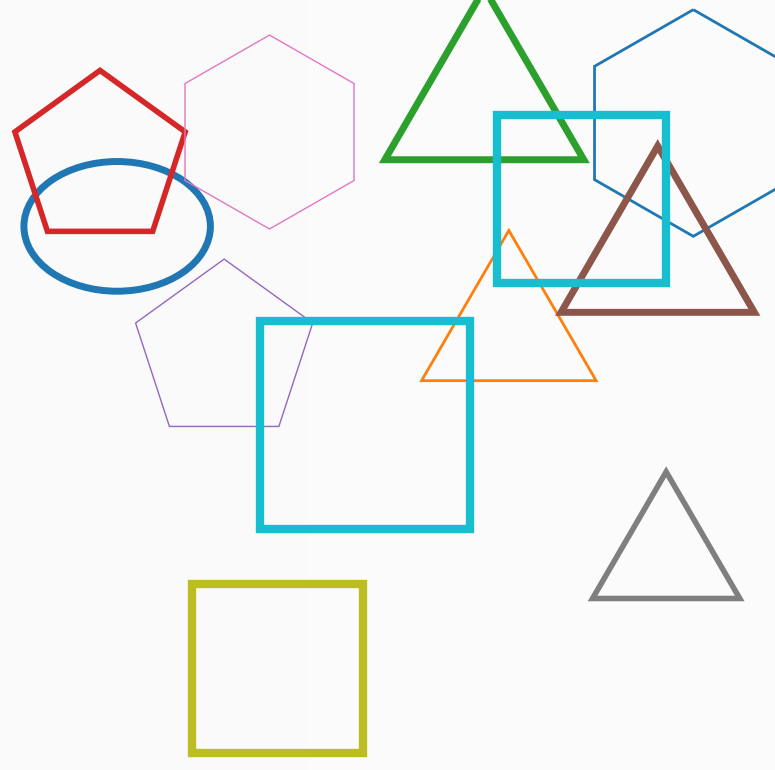[{"shape": "hexagon", "thickness": 1, "radius": 0.74, "center": [0.895, 0.84]}, {"shape": "oval", "thickness": 2.5, "radius": 0.6, "center": [0.151, 0.706]}, {"shape": "triangle", "thickness": 1, "radius": 0.65, "center": [0.657, 0.571]}, {"shape": "triangle", "thickness": 2.5, "radius": 0.74, "center": [0.625, 0.867]}, {"shape": "pentagon", "thickness": 2, "radius": 0.58, "center": [0.129, 0.793]}, {"shape": "pentagon", "thickness": 0.5, "radius": 0.6, "center": [0.289, 0.543]}, {"shape": "triangle", "thickness": 2.5, "radius": 0.72, "center": [0.849, 0.666]}, {"shape": "hexagon", "thickness": 0.5, "radius": 0.63, "center": [0.348, 0.829]}, {"shape": "triangle", "thickness": 2, "radius": 0.55, "center": [0.86, 0.278]}, {"shape": "square", "thickness": 3, "radius": 0.55, "center": [0.358, 0.132]}, {"shape": "square", "thickness": 3, "radius": 0.55, "center": [0.751, 0.741]}, {"shape": "square", "thickness": 3, "radius": 0.68, "center": [0.471, 0.448]}]